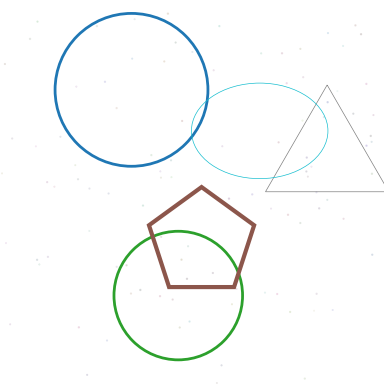[{"shape": "circle", "thickness": 2, "radius": 0.99, "center": [0.342, 0.767]}, {"shape": "circle", "thickness": 2, "radius": 0.83, "center": [0.463, 0.232]}, {"shape": "pentagon", "thickness": 3, "radius": 0.72, "center": [0.524, 0.371]}, {"shape": "triangle", "thickness": 0.5, "radius": 0.92, "center": [0.85, 0.594]}, {"shape": "oval", "thickness": 0.5, "radius": 0.89, "center": [0.674, 0.66]}]